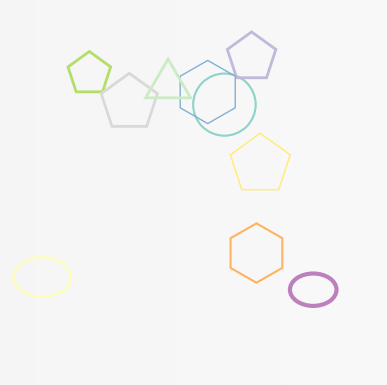[{"shape": "circle", "thickness": 1.5, "radius": 0.4, "center": [0.579, 0.728]}, {"shape": "oval", "thickness": 1.5, "radius": 0.37, "center": [0.109, 0.28]}, {"shape": "pentagon", "thickness": 2, "radius": 0.33, "center": [0.649, 0.851]}, {"shape": "hexagon", "thickness": 1, "radius": 0.41, "center": [0.536, 0.761]}, {"shape": "hexagon", "thickness": 1.5, "radius": 0.39, "center": [0.662, 0.343]}, {"shape": "pentagon", "thickness": 2, "radius": 0.29, "center": [0.231, 0.808]}, {"shape": "pentagon", "thickness": 2, "radius": 0.38, "center": [0.334, 0.733]}, {"shape": "oval", "thickness": 3, "radius": 0.3, "center": [0.808, 0.248]}, {"shape": "triangle", "thickness": 2, "radius": 0.34, "center": [0.434, 0.779]}, {"shape": "pentagon", "thickness": 1, "radius": 0.41, "center": [0.672, 0.573]}]